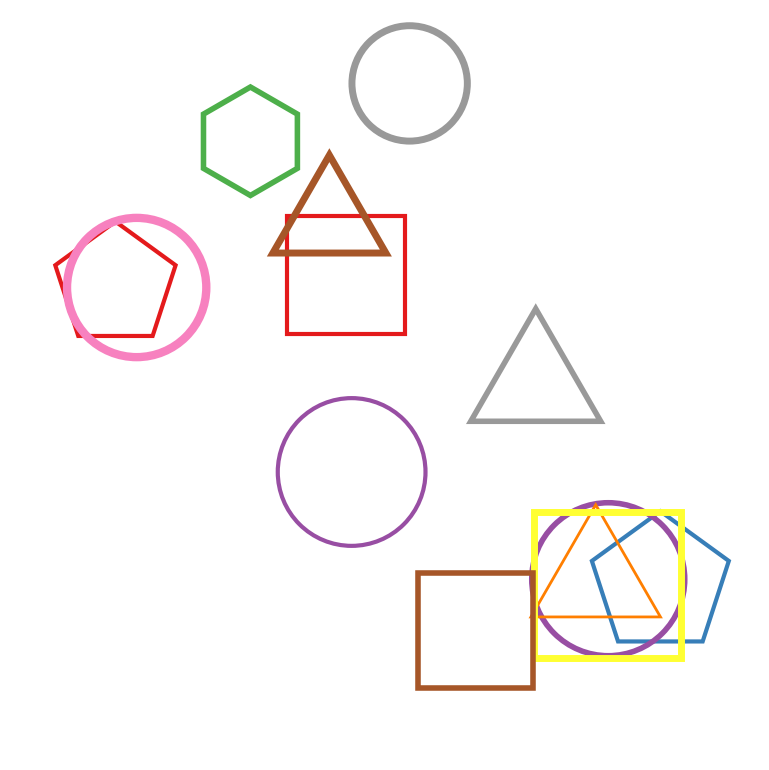[{"shape": "pentagon", "thickness": 1.5, "radius": 0.41, "center": [0.15, 0.63]}, {"shape": "square", "thickness": 1.5, "radius": 0.38, "center": [0.45, 0.643]}, {"shape": "pentagon", "thickness": 1.5, "radius": 0.47, "center": [0.858, 0.243]}, {"shape": "hexagon", "thickness": 2, "radius": 0.35, "center": [0.325, 0.817]}, {"shape": "circle", "thickness": 2, "radius": 0.5, "center": [0.79, 0.248]}, {"shape": "circle", "thickness": 1.5, "radius": 0.48, "center": [0.457, 0.387]}, {"shape": "triangle", "thickness": 1, "radius": 0.49, "center": [0.774, 0.247]}, {"shape": "square", "thickness": 2.5, "radius": 0.48, "center": [0.789, 0.241]}, {"shape": "triangle", "thickness": 2.5, "radius": 0.42, "center": [0.428, 0.714]}, {"shape": "square", "thickness": 2, "radius": 0.37, "center": [0.618, 0.181]}, {"shape": "circle", "thickness": 3, "radius": 0.45, "center": [0.178, 0.627]}, {"shape": "triangle", "thickness": 2, "radius": 0.49, "center": [0.696, 0.502]}, {"shape": "circle", "thickness": 2.5, "radius": 0.37, "center": [0.532, 0.892]}]